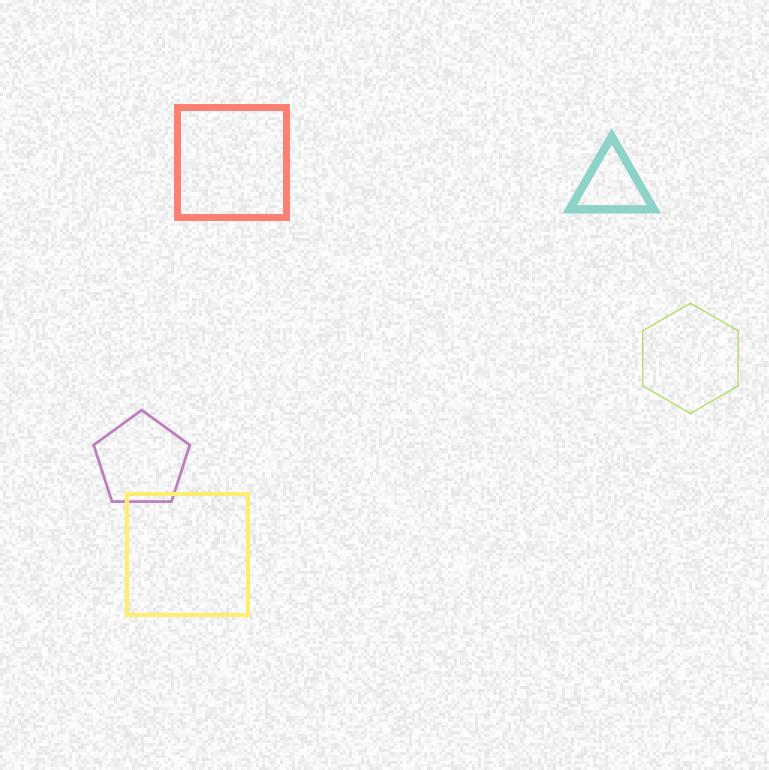[{"shape": "triangle", "thickness": 3, "radius": 0.32, "center": [0.794, 0.76]}, {"shape": "square", "thickness": 2.5, "radius": 0.36, "center": [0.301, 0.79]}, {"shape": "hexagon", "thickness": 0.5, "radius": 0.36, "center": [0.897, 0.535]}, {"shape": "pentagon", "thickness": 1, "radius": 0.33, "center": [0.184, 0.402]}, {"shape": "square", "thickness": 1.5, "radius": 0.39, "center": [0.244, 0.28]}]